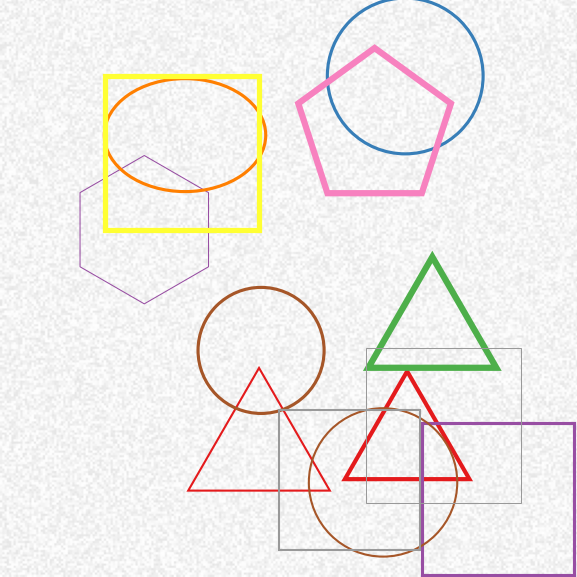[{"shape": "triangle", "thickness": 1, "radius": 0.71, "center": [0.449, 0.22]}, {"shape": "triangle", "thickness": 2, "radius": 0.62, "center": [0.705, 0.232]}, {"shape": "circle", "thickness": 1.5, "radius": 0.67, "center": [0.702, 0.868]}, {"shape": "triangle", "thickness": 3, "radius": 0.64, "center": [0.749, 0.426]}, {"shape": "square", "thickness": 1.5, "radius": 0.66, "center": [0.862, 0.136]}, {"shape": "hexagon", "thickness": 0.5, "radius": 0.64, "center": [0.25, 0.601]}, {"shape": "oval", "thickness": 1.5, "radius": 0.7, "center": [0.32, 0.765]}, {"shape": "square", "thickness": 2.5, "radius": 0.67, "center": [0.315, 0.734]}, {"shape": "circle", "thickness": 1, "radius": 0.64, "center": [0.663, 0.164]}, {"shape": "circle", "thickness": 1.5, "radius": 0.55, "center": [0.452, 0.392]}, {"shape": "pentagon", "thickness": 3, "radius": 0.69, "center": [0.649, 0.777]}, {"shape": "square", "thickness": 1, "radius": 0.61, "center": [0.605, 0.168]}, {"shape": "square", "thickness": 0.5, "radius": 0.67, "center": [0.768, 0.263]}]